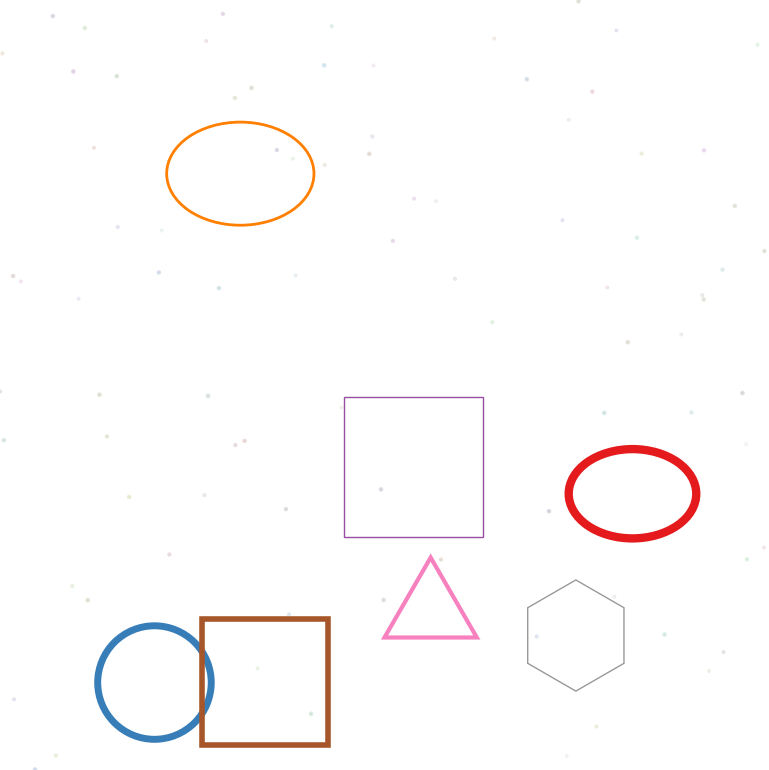[{"shape": "oval", "thickness": 3, "radius": 0.41, "center": [0.821, 0.359]}, {"shape": "circle", "thickness": 2.5, "radius": 0.37, "center": [0.201, 0.114]}, {"shape": "square", "thickness": 0.5, "radius": 0.45, "center": [0.536, 0.393]}, {"shape": "oval", "thickness": 1, "radius": 0.48, "center": [0.312, 0.774]}, {"shape": "square", "thickness": 2, "radius": 0.41, "center": [0.344, 0.115]}, {"shape": "triangle", "thickness": 1.5, "radius": 0.35, "center": [0.559, 0.207]}, {"shape": "hexagon", "thickness": 0.5, "radius": 0.36, "center": [0.748, 0.175]}]